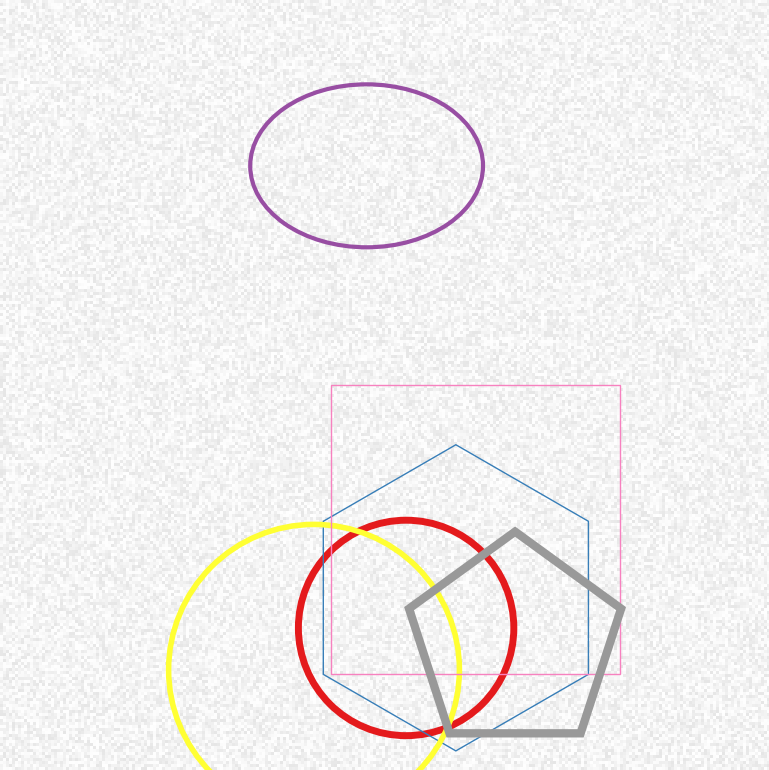[{"shape": "circle", "thickness": 2.5, "radius": 0.7, "center": [0.527, 0.184]}, {"shape": "hexagon", "thickness": 0.5, "radius": 0.99, "center": [0.592, 0.224]}, {"shape": "oval", "thickness": 1.5, "radius": 0.76, "center": [0.476, 0.785]}, {"shape": "circle", "thickness": 2, "radius": 0.94, "center": [0.408, 0.13]}, {"shape": "square", "thickness": 0.5, "radius": 0.94, "center": [0.618, 0.312]}, {"shape": "pentagon", "thickness": 3, "radius": 0.72, "center": [0.669, 0.165]}]